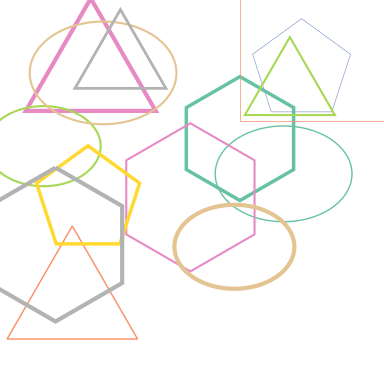[{"shape": "hexagon", "thickness": 2.5, "radius": 0.8, "center": [0.623, 0.64]}, {"shape": "oval", "thickness": 1, "radius": 0.89, "center": [0.737, 0.548]}, {"shape": "square", "thickness": 0.5, "radius": 0.98, "center": [0.821, 0.882]}, {"shape": "triangle", "thickness": 1, "radius": 0.98, "center": [0.188, 0.217]}, {"shape": "pentagon", "thickness": 0.5, "radius": 0.67, "center": [0.783, 0.818]}, {"shape": "triangle", "thickness": 3, "radius": 0.97, "center": [0.236, 0.809]}, {"shape": "hexagon", "thickness": 1.5, "radius": 0.96, "center": [0.495, 0.487]}, {"shape": "triangle", "thickness": 1.5, "radius": 0.68, "center": [0.753, 0.769]}, {"shape": "oval", "thickness": 1.5, "radius": 0.74, "center": [0.113, 0.62]}, {"shape": "pentagon", "thickness": 2.5, "radius": 0.7, "center": [0.229, 0.481]}, {"shape": "oval", "thickness": 3, "radius": 0.78, "center": [0.609, 0.359]}, {"shape": "oval", "thickness": 1.5, "radius": 0.95, "center": [0.268, 0.811]}, {"shape": "hexagon", "thickness": 3, "radius": 1.0, "center": [0.144, 0.365]}, {"shape": "triangle", "thickness": 2, "radius": 0.68, "center": [0.313, 0.839]}]